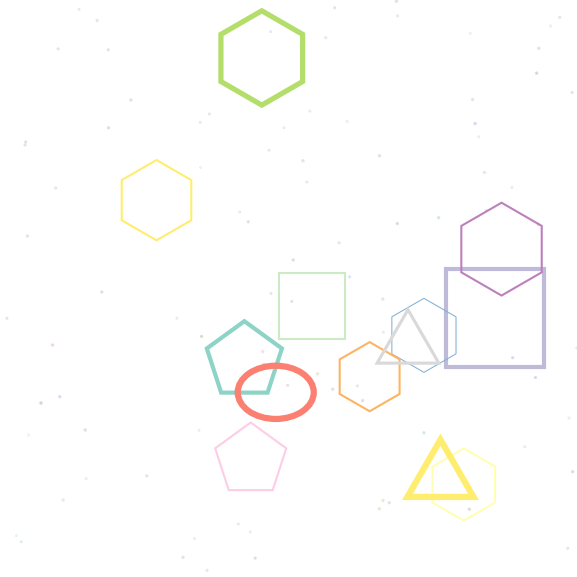[{"shape": "pentagon", "thickness": 2, "radius": 0.34, "center": [0.423, 0.375]}, {"shape": "hexagon", "thickness": 1, "radius": 0.31, "center": [0.803, 0.16]}, {"shape": "square", "thickness": 2, "radius": 0.43, "center": [0.858, 0.449]}, {"shape": "oval", "thickness": 3, "radius": 0.33, "center": [0.477, 0.32]}, {"shape": "hexagon", "thickness": 0.5, "radius": 0.32, "center": [0.734, 0.418]}, {"shape": "hexagon", "thickness": 1, "radius": 0.3, "center": [0.64, 0.347]}, {"shape": "hexagon", "thickness": 2.5, "radius": 0.41, "center": [0.453, 0.899]}, {"shape": "pentagon", "thickness": 1, "radius": 0.32, "center": [0.434, 0.203]}, {"shape": "triangle", "thickness": 1.5, "radius": 0.31, "center": [0.706, 0.401]}, {"shape": "hexagon", "thickness": 1, "radius": 0.4, "center": [0.868, 0.568]}, {"shape": "square", "thickness": 1, "radius": 0.29, "center": [0.541, 0.47]}, {"shape": "hexagon", "thickness": 1, "radius": 0.35, "center": [0.271, 0.653]}, {"shape": "triangle", "thickness": 3, "radius": 0.33, "center": [0.763, 0.172]}]